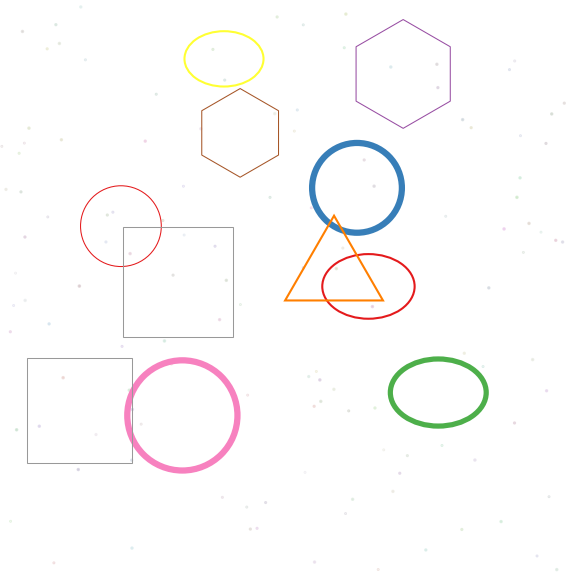[{"shape": "circle", "thickness": 0.5, "radius": 0.35, "center": [0.209, 0.608]}, {"shape": "oval", "thickness": 1, "radius": 0.4, "center": [0.638, 0.503]}, {"shape": "circle", "thickness": 3, "radius": 0.39, "center": [0.618, 0.674]}, {"shape": "oval", "thickness": 2.5, "radius": 0.42, "center": [0.759, 0.319]}, {"shape": "hexagon", "thickness": 0.5, "radius": 0.47, "center": [0.698, 0.871]}, {"shape": "triangle", "thickness": 1, "radius": 0.49, "center": [0.578, 0.528]}, {"shape": "oval", "thickness": 1, "radius": 0.34, "center": [0.388, 0.897]}, {"shape": "hexagon", "thickness": 0.5, "radius": 0.38, "center": [0.416, 0.769]}, {"shape": "circle", "thickness": 3, "radius": 0.48, "center": [0.316, 0.28]}, {"shape": "square", "thickness": 0.5, "radius": 0.45, "center": [0.138, 0.289]}, {"shape": "square", "thickness": 0.5, "radius": 0.48, "center": [0.308, 0.511]}]